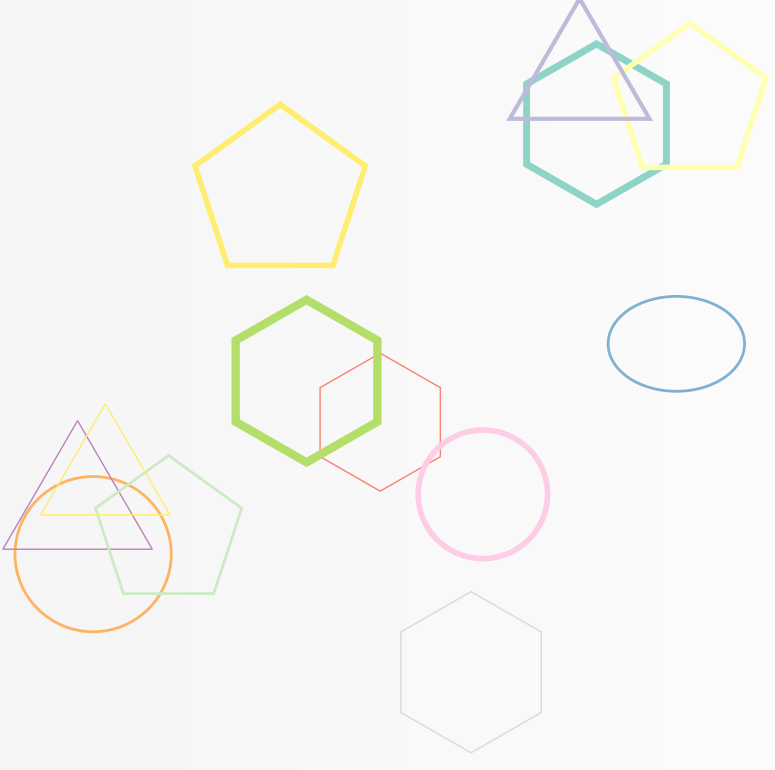[{"shape": "hexagon", "thickness": 2.5, "radius": 0.52, "center": [0.77, 0.839]}, {"shape": "pentagon", "thickness": 2, "radius": 0.52, "center": [0.89, 0.866]}, {"shape": "triangle", "thickness": 1.5, "radius": 0.52, "center": [0.748, 0.898]}, {"shape": "hexagon", "thickness": 0.5, "radius": 0.45, "center": [0.491, 0.452]}, {"shape": "oval", "thickness": 1, "radius": 0.44, "center": [0.873, 0.553]}, {"shape": "circle", "thickness": 1, "radius": 0.5, "center": [0.12, 0.28]}, {"shape": "hexagon", "thickness": 3, "radius": 0.53, "center": [0.396, 0.505]}, {"shape": "circle", "thickness": 2, "radius": 0.42, "center": [0.623, 0.358]}, {"shape": "hexagon", "thickness": 0.5, "radius": 0.52, "center": [0.608, 0.127]}, {"shape": "triangle", "thickness": 0.5, "radius": 0.56, "center": [0.1, 0.342]}, {"shape": "pentagon", "thickness": 1, "radius": 0.5, "center": [0.218, 0.309]}, {"shape": "triangle", "thickness": 0.5, "radius": 0.48, "center": [0.136, 0.38]}, {"shape": "pentagon", "thickness": 2, "radius": 0.58, "center": [0.361, 0.749]}]